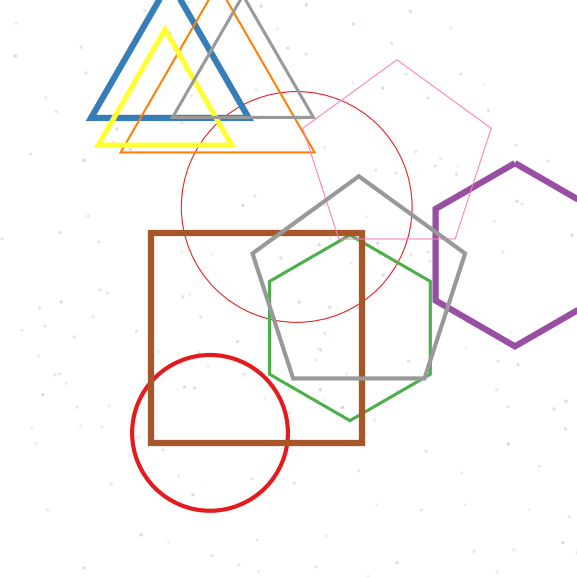[{"shape": "circle", "thickness": 2, "radius": 0.67, "center": [0.364, 0.25]}, {"shape": "circle", "thickness": 0.5, "radius": 1.0, "center": [0.514, 0.641]}, {"shape": "triangle", "thickness": 3, "radius": 0.79, "center": [0.294, 0.874]}, {"shape": "hexagon", "thickness": 1.5, "radius": 0.8, "center": [0.606, 0.432]}, {"shape": "hexagon", "thickness": 3, "radius": 0.79, "center": [0.892, 0.558]}, {"shape": "triangle", "thickness": 1, "radius": 0.97, "center": [0.377, 0.832]}, {"shape": "triangle", "thickness": 2.5, "radius": 0.67, "center": [0.286, 0.815]}, {"shape": "square", "thickness": 3, "radius": 0.91, "center": [0.444, 0.414]}, {"shape": "pentagon", "thickness": 0.5, "radius": 0.86, "center": [0.687, 0.724]}, {"shape": "triangle", "thickness": 1.5, "radius": 0.7, "center": [0.421, 0.866]}, {"shape": "pentagon", "thickness": 2, "radius": 0.97, "center": [0.621, 0.5]}]